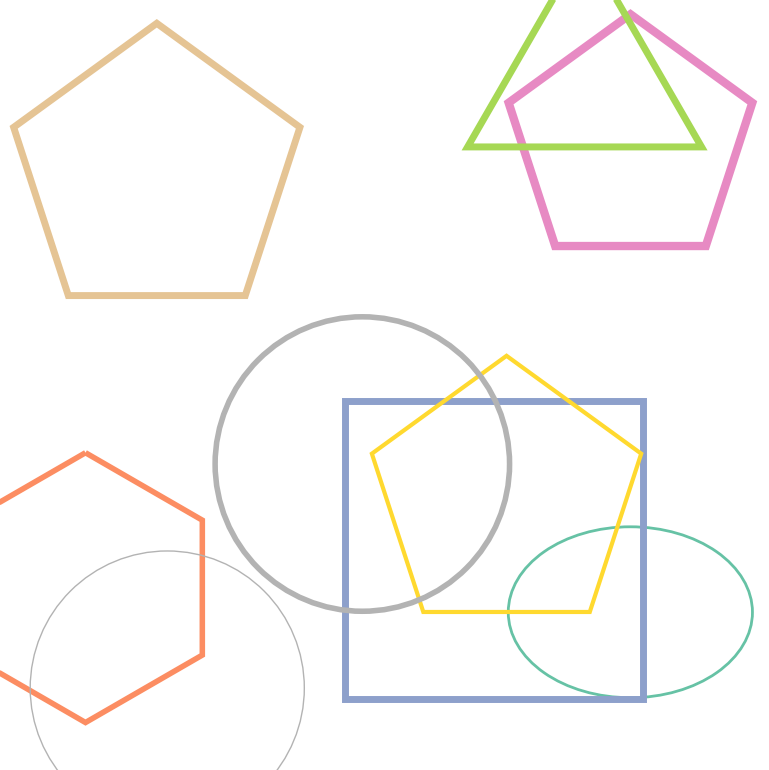[{"shape": "oval", "thickness": 1, "radius": 0.79, "center": [0.819, 0.205]}, {"shape": "hexagon", "thickness": 2, "radius": 0.88, "center": [0.111, 0.237]}, {"shape": "square", "thickness": 2.5, "radius": 0.96, "center": [0.641, 0.286]}, {"shape": "pentagon", "thickness": 3, "radius": 0.83, "center": [0.819, 0.815]}, {"shape": "triangle", "thickness": 2.5, "radius": 0.88, "center": [0.759, 0.897]}, {"shape": "pentagon", "thickness": 1.5, "radius": 0.92, "center": [0.658, 0.354]}, {"shape": "pentagon", "thickness": 2.5, "radius": 0.98, "center": [0.204, 0.774]}, {"shape": "circle", "thickness": 0.5, "radius": 0.89, "center": [0.217, 0.106]}, {"shape": "circle", "thickness": 2, "radius": 0.96, "center": [0.471, 0.397]}]